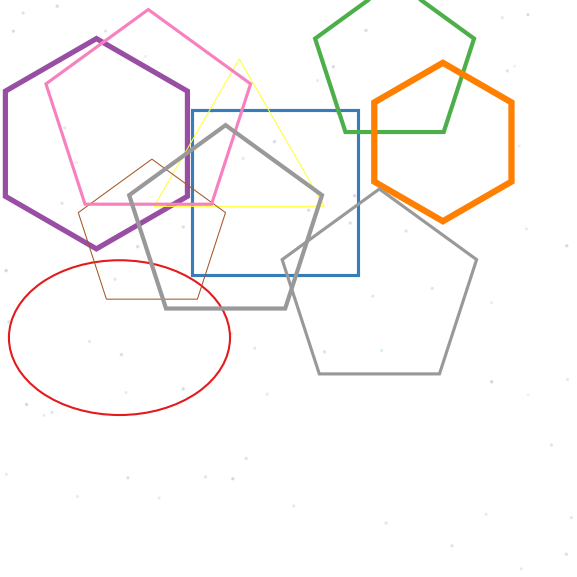[{"shape": "oval", "thickness": 1, "radius": 0.96, "center": [0.207, 0.414]}, {"shape": "square", "thickness": 1.5, "radius": 0.72, "center": [0.476, 0.666]}, {"shape": "pentagon", "thickness": 2, "radius": 0.72, "center": [0.683, 0.888]}, {"shape": "hexagon", "thickness": 2.5, "radius": 0.91, "center": [0.167, 0.75]}, {"shape": "hexagon", "thickness": 3, "radius": 0.69, "center": [0.767, 0.753]}, {"shape": "triangle", "thickness": 0.5, "radius": 0.85, "center": [0.414, 0.727]}, {"shape": "pentagon", "thickness": 0.5, "radius": 0.67, "center": [0.263, 0.59]}, {"shape": "pentagon", "thickness": 1.5, "radius": 0.93, "center": [0.257, 0.796]}, {"shape": "pentagon", "thickness": 1.5, "radius": 0.89, "center": [0.657, 0.495]}, {"shape": "pentagon", "thickness": 2, "radius": 0.88, "center": [0.391, 0.607]}]